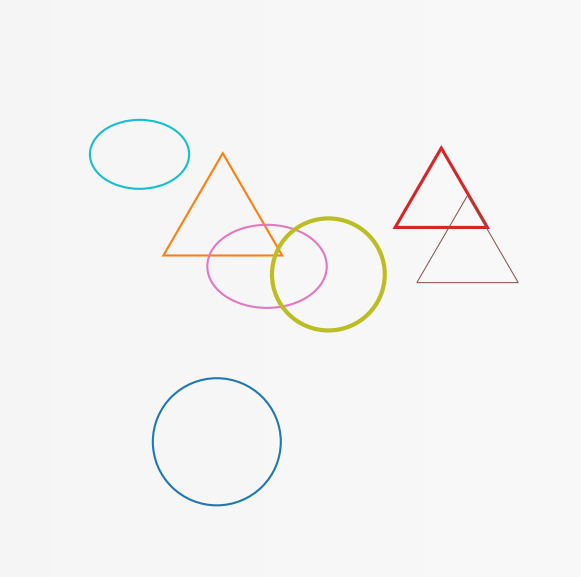[{"shape": "circle", "thickness": 1, "radius": 0.55, "center": [0.373, 0.234]}, {"shape": "triangle", "thickness": 1, "radius": 0.59, "center": [0.383, 0.616]}, {"shape": "triangle", "thickness": 1.5, "radius": 0.46, "center": [0.759, 0.651]}, {"shape": "triangle", "thickness": 0.5, "radius": 0.5, "center": [0.804, 0.56]}, {"shape": "oval", "thickness": 1, "radius": 0.51, "center": [0.459, 0.538]}, {"shape": "circle", "thickness": 2, "radius": 0.49, "center": [0.565, 0.524]}, {"shape": "oval", "thickness": 1, "radius": 0.43, "center": [0.24, 0.732]}]